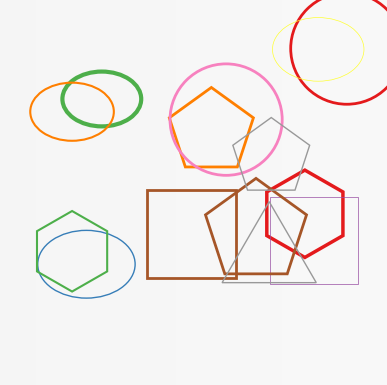[{"shape": "hexagon", "thickness": 2.5, "radius": 0.57, "center": [0.787, 0.445]}, {"shape": "circle", "thickness": 2, "radius": 0.72, "center": [0.895, 0.874]}, {"shape": "oval", "thickness": 1, "radius": 0.63, "center": [0.223, 0.314]}, {"shape": "oval", "thickness": 3, "radius": 0.51, "center": [0.263, 0.743]}, {"shape": "hexagon", "thickness": 1.5, "radius": 0.52, "center": [0.186, 0.347]}, {"shape": "square", "thickness": 0.5, "radius": 0.56, "center": [0.81, 0.376]}, {"shape": "pentagon", "thickness": 2, "radius": 0.57, "center": [0.545, 0.659]}, {"shape": "oval", "thickness": 1.5, "radius": 0.54, "center": [0.186, 0.71]}, {"shape": "oval", "thickness": 0.5, "radius": 0.59, "center": [0.821, 0.872]}, {"shape": "pentagon", "thickness": 2, "radius": 0.69, "center": [0.661, 0.4]}, {"shape": "square", "thickness": 2, "radius": 0.57, "center": [0.494, 0.392]}, {"shape": "circle", "thickness": 2, "radius": 0.72, "center": [0.583, 0.689]}, {"shape": "pentagon", "thickness": 1, "radius": 0.52, "center": [0.7, 0.59]}, {"shape": "triangle", "thickness": 1, "radius": 0.7, "center": [0.695, 0.336]}]